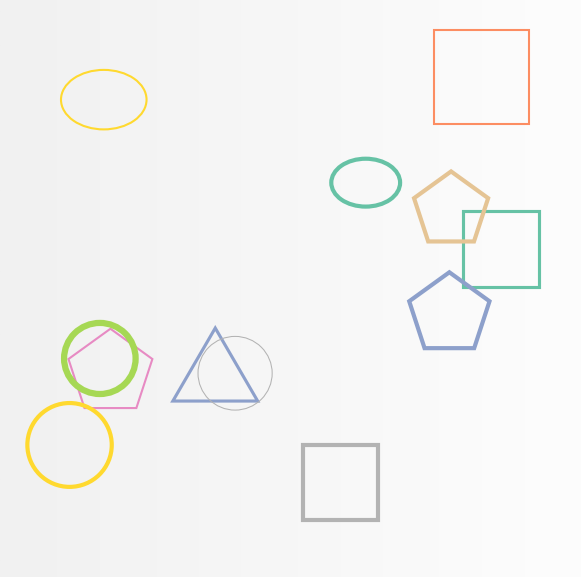[{"shape": "square", "thickness": 1.5, "radius": 0.33, "center": [0.862, 0.568]}, {"shape": "oval", "thickness": 2, "radius": 0.3, "center": [0.629, 0.683]}, {"shape": "square", "thickness": 1, "radius": 0.41, "center": [0.829, 0.866]}, {"shape": "triangle", "thickness": 1.5, "radius": 0.42, "center": [0.37, 0.347]}, {"shape": "pentagon", "thickness": 2, "radius": 0.36, "center": [0.773, 0.455]}, {"shape": "pentagon", "thickness": 1, "radius": 0.38, "center": [0.19, 0.354]}, {"shape": "circle", "thickness": 3, "radius": 0.31, "center": [0.172, 0.378]}, {"shape": "oval", "thickness": 1, "radius": 0.37, "center": [0.179, 0.827]}, {"shape": "circle", "thickness": 2, "radius": 0.36, "center": [0.12, 0.229]}, {"shape": "pentagon", "thickness": 2, "radius": 0.34, "center": [0.776, 0.635]}, {"shape": "square", "thickness": 2, "radius": 0.32, "center": [0.585, 0.164]}, {"shape": "circle", "thickness": 0.5, "radius": 0.32, "center": [0.404, 0.353]}]